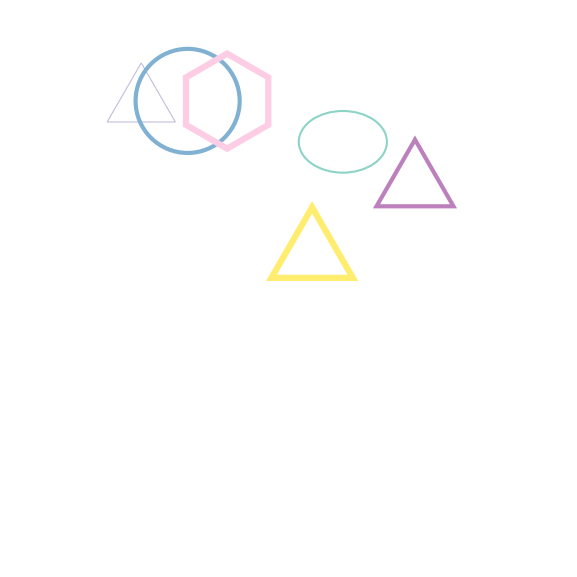[{"shape": "oval", "thickness": 1, "radius": 0.38, "center": [0.594, 0.754]}, {"shape": "triangle", "thickness": 0.5, "radius": 0.34, "center": [0.245, 0.822]}, {"shape": "circle", "thickness": 2, "radius": 0.45, "center": [0.325, 0.824]}, {"shape": "hexagon", "thickness": 3, "radius": 0.41, "center": [0.393, 0.824]}, {"shape": "triangle", "thickness": 2, "radius": 0.38, "center": [0.719, 0.68]}, {"shape": "triangle", "thickness": 3, "radius": 0.41, "center": [0.54, 0.559]}]